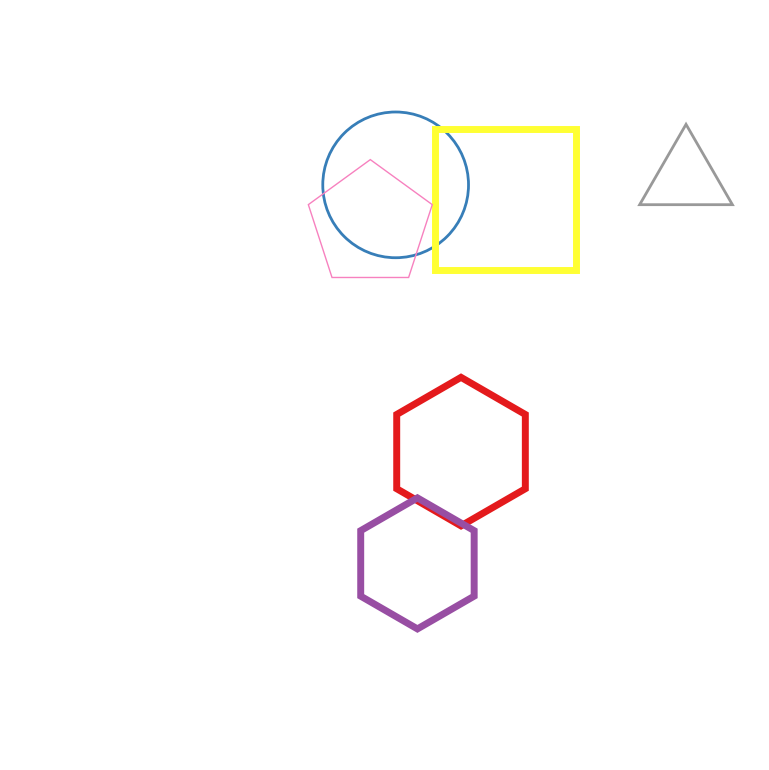[{"shape": "hexagon", "thickness": 2.5, "radius": 0.48, "center": [0.599, 0.414]}, {"shape": "circle", "thickness": 1, "radius": 0.47, "center": [0.514, 0.76]}, {"shape": "hexagon", "thickness": 2.5, "radius": 0.43, "center": [0.542, 0.268]}, {"shape": "square", "thickness": 2.5, "radius": 0.46, "center": [0.656, 0.741]}, {"shape": "pentagon", "thickness": 0.5, "radius": 0.42, "center": [0.481, 0.708]}, {"shape": "triangle", "thickness": 1, "radius": 0.35, "center": [0.891, 0.769]}]